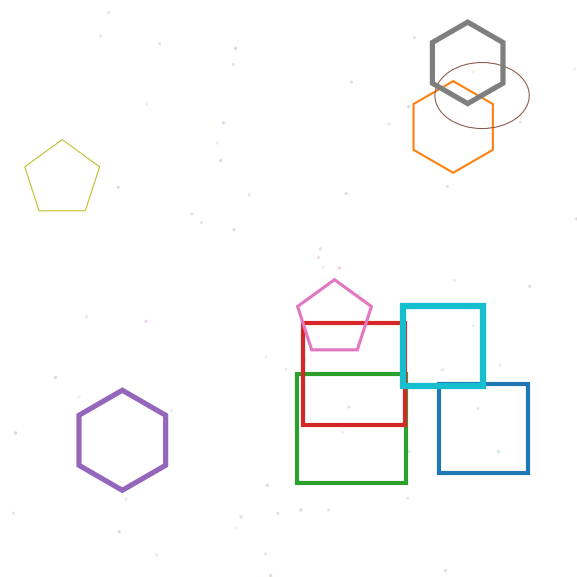[{"shape": "square", "thickness": 2, "radius": 0.38, "center": [0.837, 0.257]}, {"shape": "hexagon", "thickness": 1, "radius": 0.4, "center": [0.785, 0.779]}, {"shape": "square", "thickness": 2, "radius": 0.47, "center": [0.609, 0.258]}, {"shape": "square", "thickness": 2, "radius": 0.44, "center": [0.613, 0.351]}, {"shape": "hexagon", "thickness": 2.5, "radius": 0.43, "center": [0.212, 0.237]}, {"shape": "oval", "thickness": 0.5, "radius": 0.41, "center": [0.835, 0.834]}, {"shape": "pentagon", "thickness": 1.5, "radius": 0.34, "center": [0.579, 0.448]}, {"shape": "hexagon", "thickness": 2.5, "radius": 0.35, "center": [0.81, 0.89]}, {"shape": "pentagon", "thickness": 0.5, "radius": 0.34, "center": [0.108, 0.689]}, {"shape": "square", "thickness": 3, "radius": 0.35, "center": [0.767, 0.4]}]